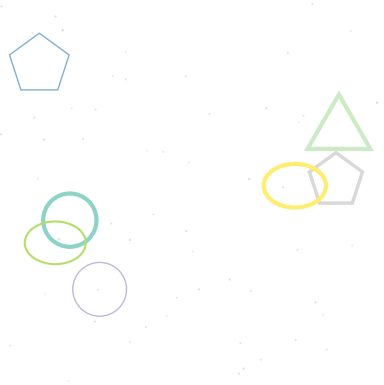[{"shape": "circle", "thickness": 3, "radius": 0.35, "center": [0.181, 0.428]}, {"shape": "circle", "thickness": 1, "radius": 0.35, "center": [0.259, 0.249]}, {"shape": "pentagon", "thickness": 1, "radius": 0.41, "center": [0.102, 0.832]}, {"shape": "oval", "thickness": 1.5, "radius": 0.4, "center": [0.144, 0.369]}, {"shape": "pentagon", "thickness": 2.5, "radius": 0.36, "center": [0.873, 0.531]}, {"shape": "triangle", "thickness": 3, "radius": 0.47, "center": [0.88, 0.66]}, {"shape": "oval", "thickness": 3, "radius": 0.4, "center": [0.766, 0.518]}]